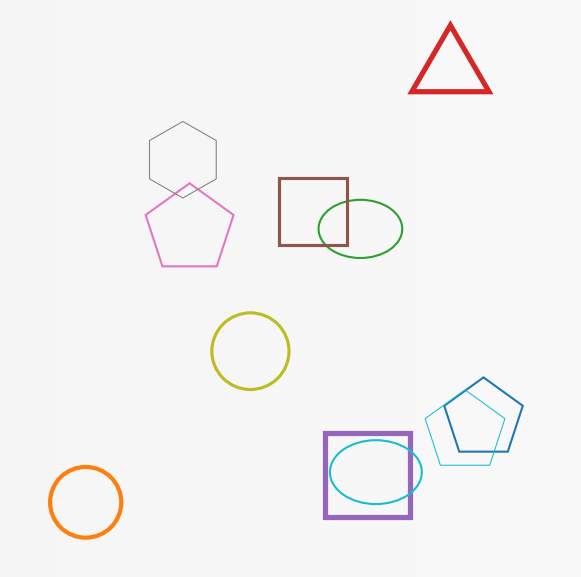[{"shape": "pentagon", "thickness": 1, "radius": 0.36, "center": [0.832, 0.275]}, {"shape": "circle", "thickness": 2, "radius": 0.31, "center": [0.147, 0.129]}, {"shape": "oval", "thickness": 1, "radius": 0.36, "center": [0.62, 0.603]}, {"shape": "triangle", "thickness": 2.5, "radius": 0.38, "center": [0.775, 0.879]}, {"shape": "square", "thickness": 2.5, "radius": 0.36, "center": [0.632, 0.176]}, {"shape": "square", "thickness": 1.5, "radius": 0.29, "center": [0.539, 0.633]}, {"shape": "pentagon", "thickness": 1, "radius": 0.4, "center": [0.326, 0.602]}, {"shape": "hexagon", "thickness": 0.5, "radius": 0.33, "center": [0.315, 0.723]}, {"shape": "circle", "thickness": 1.5, "radius": 0.33, "center": [0.431, 0.391]}, {"shape": "oval", "thickness": 1, "radius": 0.4, "center": [0.647, 0.182]}, {"shape": "pentagon", "thickness": 0.5, "radius": 0.36, "center": [0.8, 0.252]}]